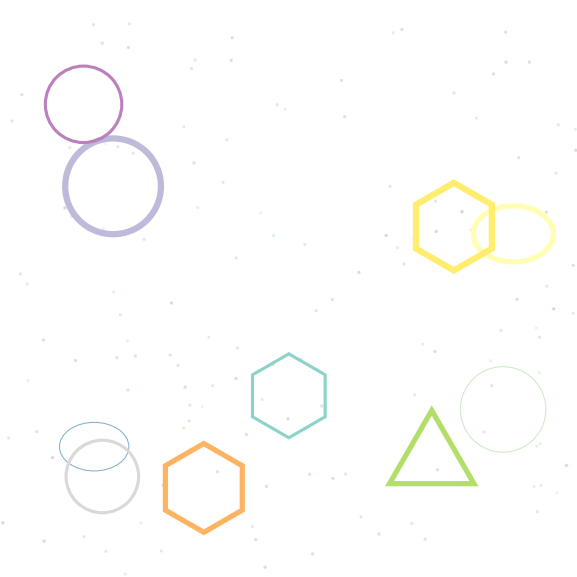[{"shape": "hexagon", "thickness": 1.5, "radius": 0.36, "center": [0.5, 0.314]}, {"shape": "oval", "thickness": 2.5, "radius": 0.35, "center": [0.889, 0.594]}, {"shape": "circle", "thickness": 3, "radius": 0.41, "center": [0.196, 0.677]}, {"shape": "oval", "thickness": 0.5, "radius": 0.3, "center": [0.163, 0.226]}, {"shape": "hexagon", "thickness": 2.5, "radius": 0.38, "center": [0.353, 0.154]}, {"shape": "triangle", "thickness": 2.5, "radius": 0.42, "center": [0.748, 0.204]}, {"shape": "circle", "thickness": 1.5, "radius": 0.31, "center": [0.177, 0.174]}, {"shape": "circle", "thickness": 1.5, "radius": 0.33, "center": [0.145, 0.818]}, {"shape": "circle", "thickness": 0.5, "radius": 0.37, "center": [0.871, 0.29]}, {"shape": "hexagon", "thickness": 3, "radius": 0.38, "center": [0.786, 0.607]}]